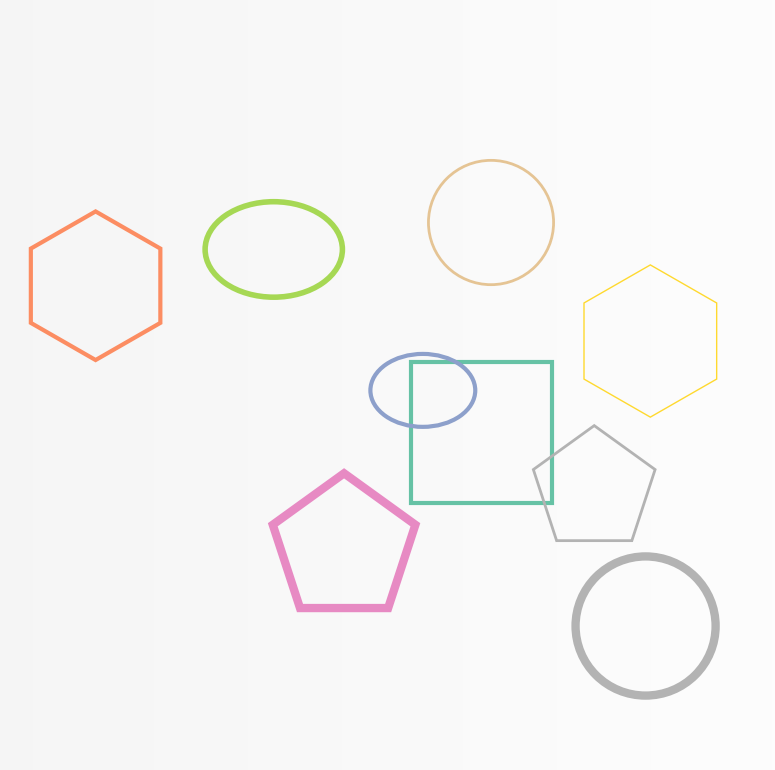[{"shape": "square", "thickness": 1.5, "radius": 0.46, "center": [0.621, 0.438]}, {"shape": "hexagon", "thickness": 1.5, "radius": 0.48, "center": [0.123, 0.629]}, {"shape": "oval", "thickness": 1.5, "radius": 0.34, "center": [0.546, 0.493]}, {"shape": "pentagon", "thickness": 3, "radius": 0.48, "center": [0.444, 0.289]}, {"shape": "oval", "thickness": 2, "radius": 0.44, "center": [0.353, 0.676]}, {"shape": "hexagon", "thickness": 0.5, "radius": 0.49, "center": [0.839, 0.557]}, {"shape": "circle", "thickness": 1, "radius": 0.4, "center": [0.634, 0.711]}, {"shape": "pentagon", "thickness": 1, "radius": 0.41, "center": [0.767, 0.365]}, {"shape": "circle", "thickness": 3, "radius": 0.45, "center": [0.833, 0.187]}]